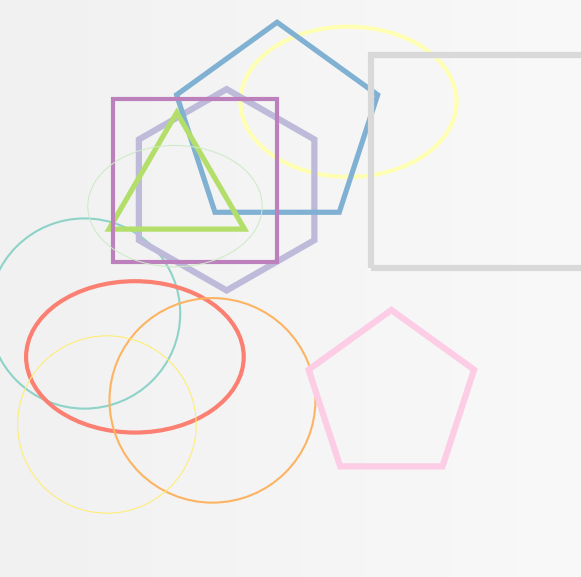[{"shape": "circle", "thickness": 1, "radius": 0.82, "center": [0.145, 0.456]}, {"shape": "oval", "thickness": 2, "radius": 0.93, "center": [0.6, 0.823]}, {"shape": "hexagon", "thickness": 3, "radius": 0.87, "center": [0.39, 0.67]}, {"shape": "oval", "thickness": 2, "radius": 0.94, "center": [0.232, 0.381]}, {"shape": "pentagon", "thickness": 2.5, "radius": 0.91, "center": [0.477, 0.779]}, {"shape": "circle", "thickness": 1, "radius": 0.89, "center": [0.365, 0.306]}, {"shape": "triangle", "thickness": 2.5, "radius": 0.67, "center": [0.304, 0.67]}, {"shape": "pentagon", "thickness": 3, "radius": 0.75, "center": [0.673, 0.313]}, {"shape": "square", "thickness": 3, "radius": 0.92, "center": [0.822, 0.719]}, {"shape": "square", "thickness": 2, "radius": 0.71, "center": [0.335, 0.686]}, {"shape": "oval", "thickness": 0.5, "radius": 0.75, "center": [0.301, 0.642]}, {"shape": "circle", "thickness": 0.5, "radius": 0.77, "center": [0.184, 0.264]}]